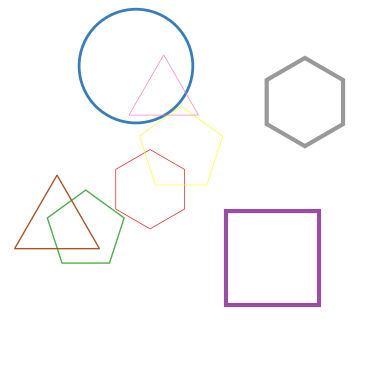[{"shape": "hexagon", "thickness": 0.5, "radius": 0.52, "center": [0.39, 0.509]}, {"shape": "circle", "thickness": 2, "radius": 0.74, "center": [0.353, 0.828]}, {"shape": "pentagon", "thickness": 1, "radius": 0.52, "center": [0.223, 0.401]}, {"shape": "square", "thickness": 3, "radius": 0.61, "center": [0.708, 0.331]}, {"shape": "pentagon", "thickness": 0.5, "radius": 0.57, "center": [0.47, 0.611]}, {"shape": "triangle", "thickness": 1, "radius": 0.64, "center": [0.148, 0.418]}, {"shape": "triangle", "thickness": 0.5, "radius": 0.52, "center": [0.425, 0.753]}, {"shape": "hexagon", "thickness": 3, "radius": 0.57, "center": [0.792, 0.735]}]